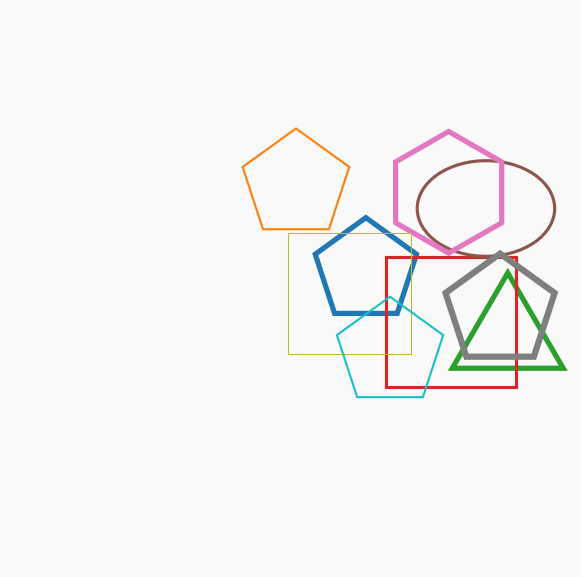[{"shape": "pentagon", "thickness": 2.5, "radius": 0.46, "center": [0.629, 0.531]}, {"shape": "pentagon", "thickness": 1, "radius": 0.48, "center": [0.509, 0.68]}, {"shape": "triangle", "thickness": 2.5, "radius": 0.55, "center": [0.874, 0.417]}, {"shape": "square", "thickness": 1.5, "radius": 0.56, "center": [0.776, 0.441]}, {"shape": "oval", "thickness": 1.5, "radius": 0.59, "center": [0.836, 0.638]}, {"shape": "hexagon", "thickness": 2.5, "radius": 0.53, "center": [0.772, 0.666]}, {"shape": "pentagon", "thickness": 3, "radius": 0.49, "center": [0.86, 0.461]}, {"shape": "square", "thickness": 0.5, "radius": 0.53, "center": [0.601, 0.491]}, {"shape": "pentagon", "thickness": 1, "radius": 0.48, "center": [0.671, 0.389]}]